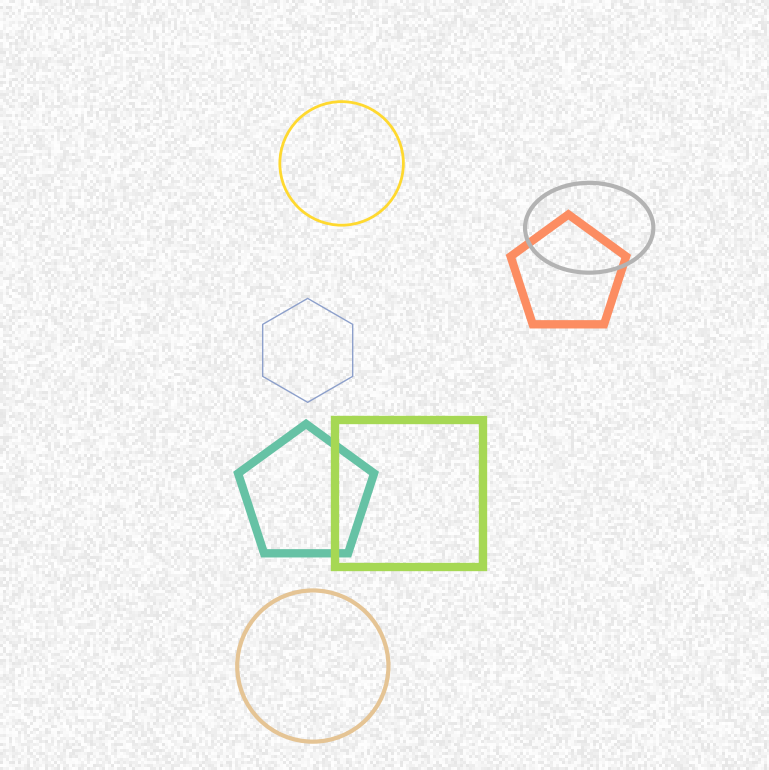[{"shape": "pentagon", "thickness": 3, "radius": 0.46, "center": [0.398, 0.357]}, {"shape": "pentagon", "thickness": 3, "radius": 0.39, "center": [0.738, 0.643]}, {"shape": "hexagon", "thickness": 0.5, "radius": 0.34, "center": [0.4, 0.545]}, {"shape": "square", "thickness": 3, "radius": 0.48, "center": [0.532, 0.359]}, {"shape": "circle", "thickness": 1, "radius": 0.4, "center": [0.444, 0.788]}, {"shape": "circle", "thickness": 1.5, "radius": 0.49, "center": [0.406, 0.135]}, {"shape": "oval", "thickness": 1.5, "radius": 0.42, "center": [0.765, 0.704]}]